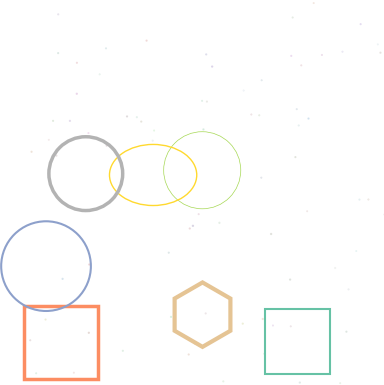[{"shape": "square", "thickness": 1.5, "radius": 0.42, "center": [0.773, 0.113]}, {"shape": "square", "thickness": 2.5, "radius": 0.48, "center": [0.158, 0.11]}, {"shape": "circle", "thickness": 1.5, "radius": 0.58, "center": [0.12, 0.309]}, {"shape": "circle", "thickness": 0.5, "radius": 0.5, "center": [0.525, 0.558]}, {"shape": "oval", "thickness": 1, "radius": 0.57, "center": [0.398, 0.546]}, {"shape": "hexagon", "thickness": 3, "radius": 0.42, "center": [0.526, 0.183]}, {"shape": "circle", "thickness": 2.5, "radius": 0.48, "center": [0.223, 0.549]}]